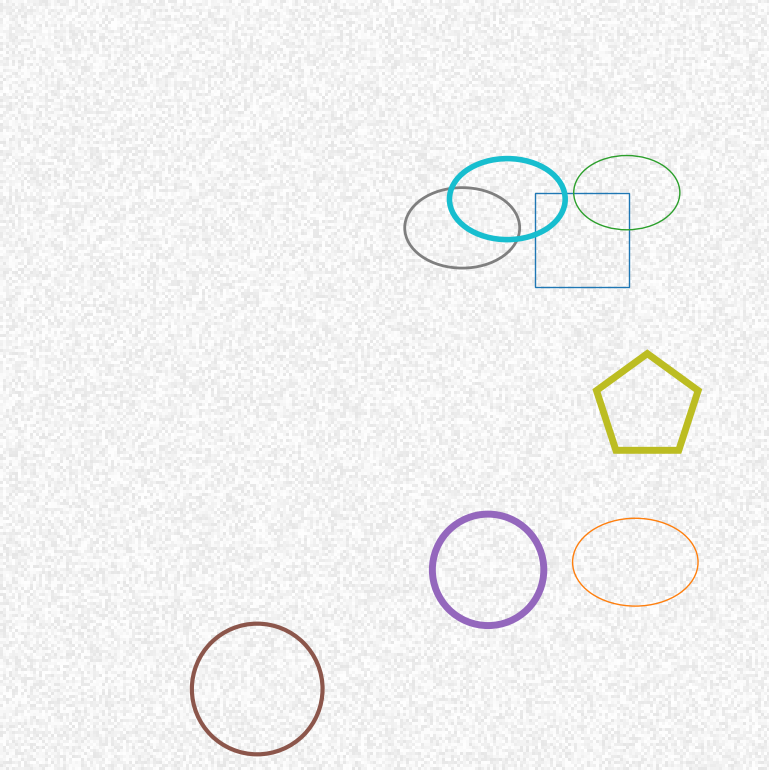[{"shape": "square", "thickness": 0.5, "radius": 0.3, "center": [0.756, 0.688]}, {"shape": "oval", "thickness": 0.5, "radius": 0.41, "center": [0.825, 0.27]}, {"shape": "oval", "thickness": 0.5, "radius": 0.34, "center": [0.814, 0.75]}, {"shape": "circle", "thickness": 2.5, "radius": 0.36, "center": [0.634, 0.26]}, {"shape": "circle", "thickness": 1.5, "radius": 0.42, "center": [0.334, 0.105]}, {"shape": "oval", "thickness": 1, "radius": 0.37, "center": [0.6, 0.704]}, {"shape": "pentagon", "thickness": 2.5, "radius": 0.35, "center": [0.841, 0.471]}, {"shape": "oval", "thickness": 2, "radius": 0.38, "center": [0.659, 0.741]}]